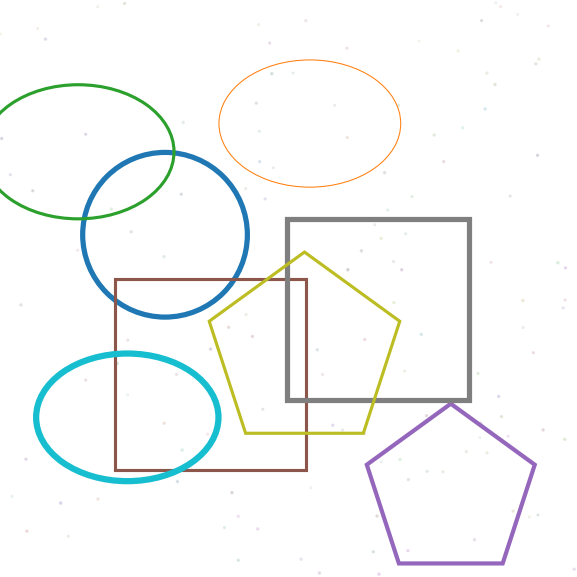[{"shape": "circle", "thickness": 2.5, "radius": 0.71, "center": [0.286, 0.593]}, {"shape": "oval", "thickness": 0.5, "radius": 0.79, "center": [0.537, 0.785]}, {"shape": "oval", "thickness": 1.5, "radius": 0.83, "center": [0.135, 0.736]}, {"shape": "pentagon", "thickness": 2, "radius": 0.76, "center": [0.781, 0.147]}, {"shape": "square", "thickness": 1.5, "radius": 0.83, "center": [0.364, 0.351]}, {"shape": "square", "thickness": 2.5, "radius": 0.79, "center": [0.654, 0.463]}, {"shape": "pentagon", "thickness": 1.5, "radius": 0.87, "center": [0.527, 0.389]}, {"shape": "oval", "thickness": 3, "radius": 0.79, "center": [0.22, 0.276]}]